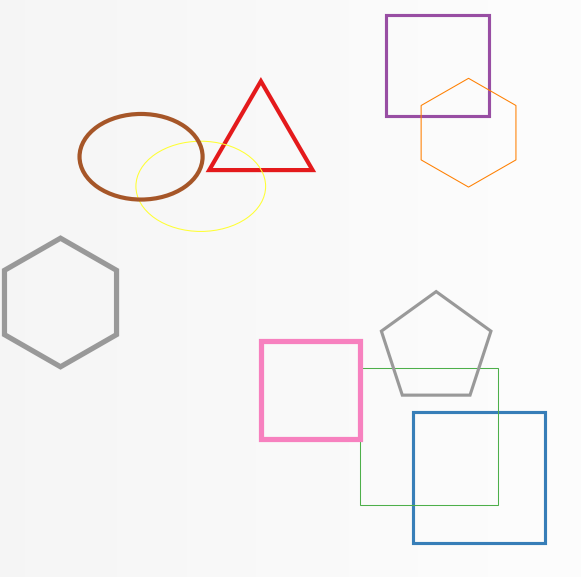[{"shape": "triangle", "thickness": 2, "radius": 0.51, "center": [0.449, 0.756]}, {"shape": "square", "thickness": 1.5, "radius": 0.57, "center": [0.825, 0.172]}, {"shape": "square", "thickness": 0.5, "radius": 0.59, "center": [0.738, 0.243]}, {"shape": "square", "thickness": 1.5, "radius": 0.44, "center": [0.753, 0.886]}, {"shape": "hexagon", "thickness": 0.5, "radius": 0.47, "center": [0.806, 0.769]}, {"shape": "oval", "thickness": 0.5, "radius": 0.56, "center": [0.345, 0.676]}, {"shape": "oval", "thickness": 2, "radius": 0.53, "center": [0.243, 0.728]}, {"shape": "square", "thickness": 2.5, "radius": 0.43, "center": [0.534, 0.324]}, {"shape": "pentagon", "thickness": 1.5, "radius": 0.5, "center": [0.75, 0.395]}, {"shape": "hexagon", "thickness": 2.5, "radius": 0.56, "center": [0.104, 0.475]}]